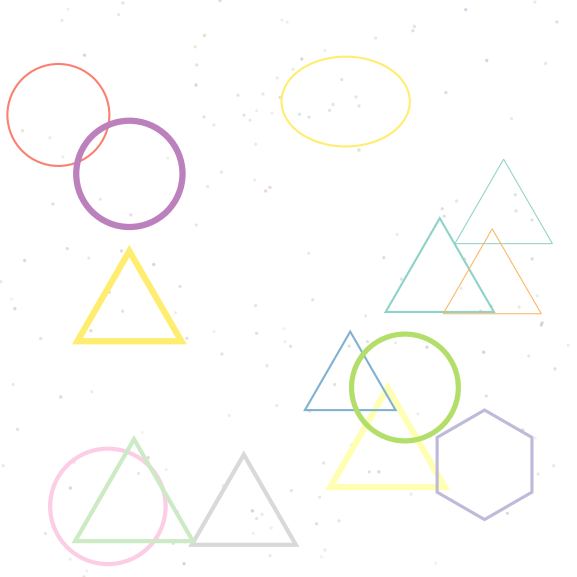[{"shape": "triangle", "thickness": 1, "radius": 0.54, "center": [0.762, 0.513]}, {"shape": "triangle", "thickness": 0.5, "radius": 0.49, "center": [0.872, 0.626]}, {"shape": "triangle", "thickness": 3, "radius": 0.57, "center": [0.671, 0.213]}, {"shape": "hexagon", "thickness": 1.5, "radius": 0.47, "center": [0.839, 0.194]}, {"shape": "circle", "thickness": 1, "radius": 0.44, "center": [0.101, 0.8]}, {"shape": "triangle", "thickness": 1, "radius": 0.45, "center": [0.606, 0.334]}, {"shape": "triangle", "thickness": 0.5, "radius": 0.49, "center": [0.852, 0.505]}, {"shape": "circle", "thickness": 2.5, "radius": 0.46, "center": [0.701, 0.328]}, {"shape": "circle", "thickness": 2, "radius": 0.5, "center": [0.187, 0.122]}, {"shape": "triangle", "thickness": 2, "radius": 0.52, "center": [0.422, 0.108]}, {"shape": "circle", "thickness": 3, "radius": 0.46, "center": [0.224, 0.698]}, {"shape": "triangle", "thickness": 2, "radius": 0.59, "center": [0.232, 0.121]}, {"shape": "triangle", "thickness": 3, "radius": 0.52, "center": [0.224, 0.46]}, {"shape": "oval", "thickness": 1, "radius": 0.56, "center": [0.599, 0.823]}]